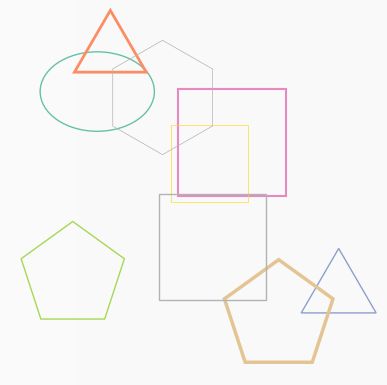[{"shape": "oval", "thickness": 1, "radius": 0.74, "center": [0.251, 0.762]}, {"shape": "triangle", "thickness": 2, "radius": 0.54, "center": [0.285, 0.866]}, {"shape": "triangle", "thickness": 1, "radius": 0.56, "center": [0.874, 0.243]}, {"shape": "square", "thickness": 1.5, "radius": 0.7, "center": [0.599, 0.63]}, {"shape": "pentagon", "thickness": 1, "radius": 0.7, "center": [0.188, 0.285]}, {"shape": "square", "thickness": 0.5, "radius": 0.5, "center": [0.54, 0.575]}, {"shape": "pentagon", "thickness": 2.5, "radius": 0.74, "center": [0.719, 0.178]}, {"shape": "hexagon", "thickness": 0.5, "radius": 0.74, "center": [0.42, 0.747]}, {"shape": "square", "thickness": 1, "radius": 0.69, "center": [0.549, 0.357]}]